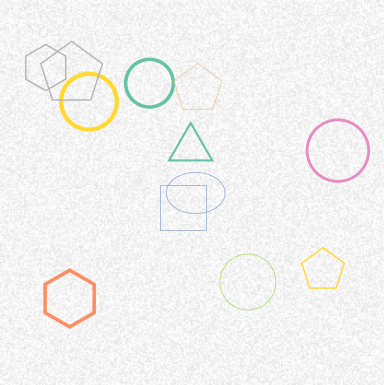[{"shape": "circle", "thickness": 2.5, "radius": 0.31, "center": [0.388, 0.784]}, {"shape": "triangle", "thickness": 1.5, "radius": 0.32, "center": [0.495, 0.616]}, {"shape": "hexagon", "thickness": 2.5, "radius": 0.37, "center": [0.181, 0.225]}, {"shape": "oval", "thickness": 0.5, "radius": 0.38, "center": [0.508, 0.499]}, {"shape": "square", "thickness": 0.5, "radius": 0.29, "center": [0.476, 0.461]}, {"shape": "circle", "thickness": 2, "radius": 0.4, "center": [0.878, 0.609]}, {"shape": "circle", "thickness": 0.5, "radius": 0.36, "center": [0.644, 0.267]}, {"shape": "pentagon", "thickness": 1, "radius": 0.29, "center": [0.839, 0.299]}, {"shape": "circle", "thickness": 3, "radius": 0.36, "center": [0.231, 0.736]}, {"shape": "pentagon", "thickness": 0.5, "radius": 0.33, "center": [0.514, 0.769]}, {"shape": "hexagon", "thickness": 1, "radius": 0.3, "center": [0.119, 0.824]}, {"shape": "pentagon", "thickness": 1, "radius": 0.42, "center": [0.186, 0.808]}]